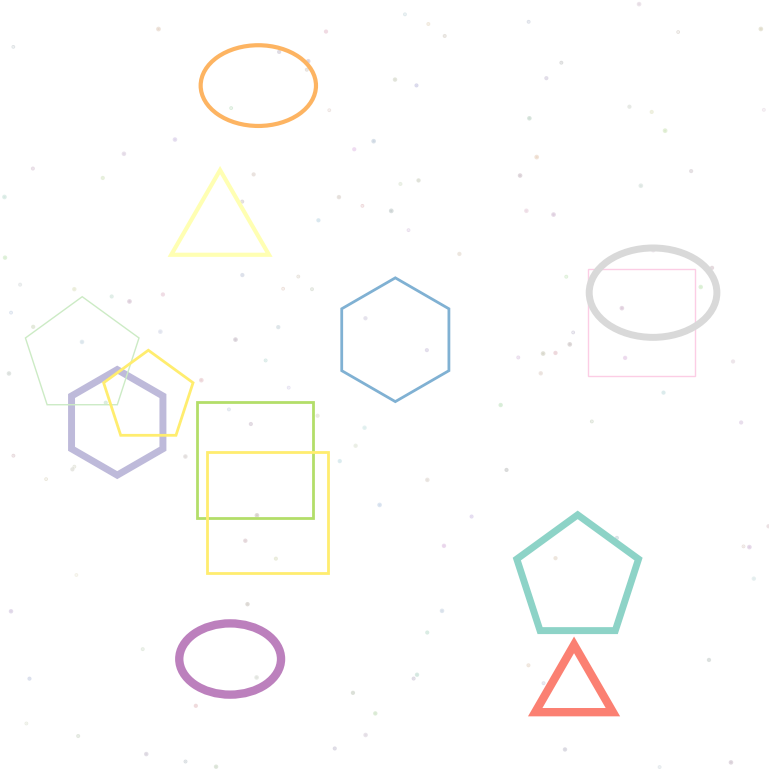[{"shape": "pentagon", "thickness": 2.5, "radius": 0.42, "center": [0.75, 0.248]}, {"shape": "triangle", "thickness": 1.5, "radius": 0.37, "center": [0.286, 0.706]}, {"shape": "hexagon", "thickness": 2.5, "radius": 0.34, "center": [0.152, 0.451]}, {"shape": "triangle", "thickness": 3, "radius": 0.29, "center": [0.746, 0.104]}, {"shape": "hexagon", "thickness": 1, "radius": 0.4, "center": [0.513, 0.559]}, {"shape": "oval", "thickness": 1.5, "radius": 0.37, "center": [0.335, 0.889]}, {"shape": "square", "thickness": 1, "radius": 0.38, "center": [0.331, 0.403]}, {"shape": "square", "thickness": 0.5, "radius": 0.35, "center": [0.833, 0.582]}, {"shape": "oval", "thickness": 2.5, "radius": 0.41, "center": [0.848, 0.62]}, {"shape": "oval", "thickness": 3, "radius": 0.33, "center": [0.299, 0.144]}, {"shape": "pentagon", "thickness": 0.5, "radius": 0.39, "center": [0.107, 0.537]}, {"shape": "square", "thickness": 1, "radius": 0.39, "center": [0.347, 0.335]}, {"shape": "pentagon", "thickness": 1, "radius": 0.31, "center": [0.193, 0.484]}]